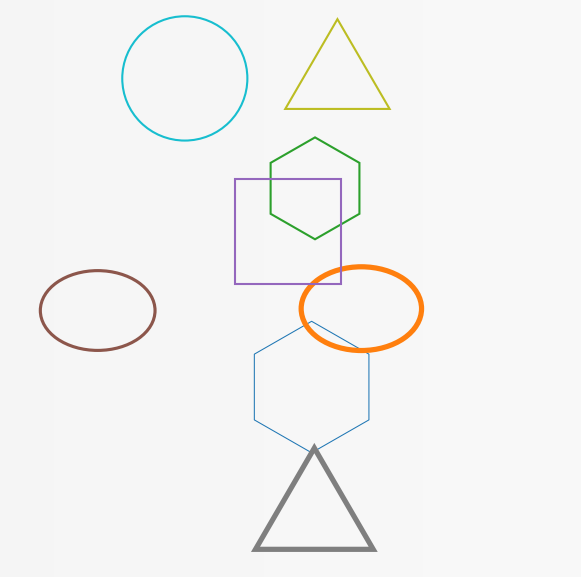[{"shape": "hexagon", "thickness": 0.5, "radius": 0.57, "center": [0.536, 0.329]}, {"shape": "oval", "thickness": 2.5, "radius": 0.52, "center": [0.622, 0.465]}, {"shape": "hexagon", "thickness": 1, "radius": 0.44, "center": [0.542, 0.673]}, {"shape": "square", "thickness": 1, "radius": 0.45, "center": [0.496, 0.598]}, {"shape": "oval", "thickness": 1.5, "radius": 0.49, "center": [0.168, 0.461]}, {"shape": "triangle", "thickness": 2.5, "radius": 0.58, "center": [0.541, 0.106]}, {"shape": "triangle", "thickness": 1, "radius": 0.52, "center": [0.581, 0.862]}, {"shape": "circle", "thickness": 1, "radius": 0.54, "center": [0.318, 0.863]}]